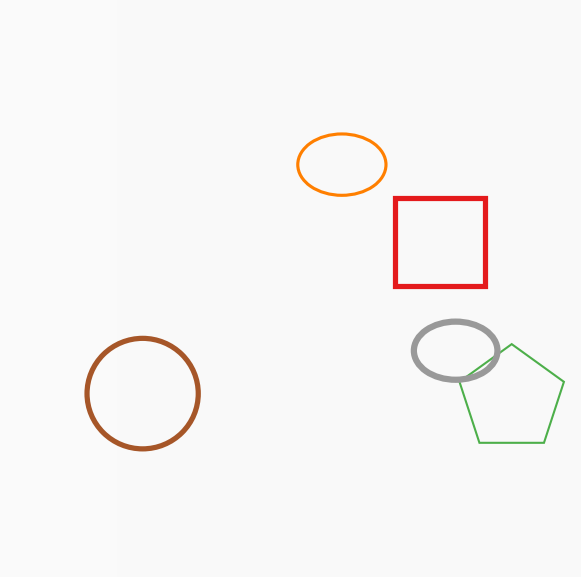[{"shape": "square", "thickness": 2.5, "radius": 0.38, "center": [0.757, 0.58]}, {"shape": "pentagon", "thickness": 1, "radius": 0.47, "center": [0.88, 0.309]}, {"shape": "oval", "thickness": 1.5, "radius": 0.38, "center": [0.588, 0.714]}, {"shape": "circle", "thickness": 2.5, "radius": 0.48, "center": [0.245, 0.318]}, {"shape": "oval", "thickness": 3, "radius": 0.36, "center": [0.784, 0.392]}]